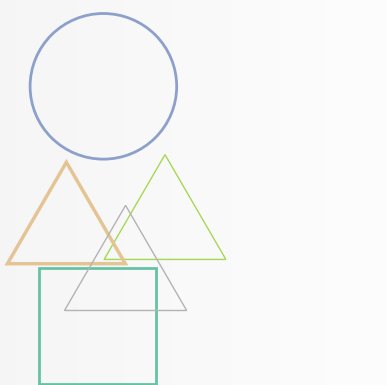[{"shape": "square", "thickness": 2, "radius": 0.76, "center": [0.252, 0.153]}, {"shape": "circle", "thickness": 2, "radius": 0.95, "center": [0.267, 0.776]}, {"shape": "triangle", "thickness": 1, "radius": 0.91, "center": [0.426, 0.417]}, {"shape": "triangle", "thickness": 2.5, "radius": 0.88, "center": [0.171, 0.403]}, {"shape": "triangle", "thickness": 1, "radius": 0.91, "center": [0.324, 0.285]}]